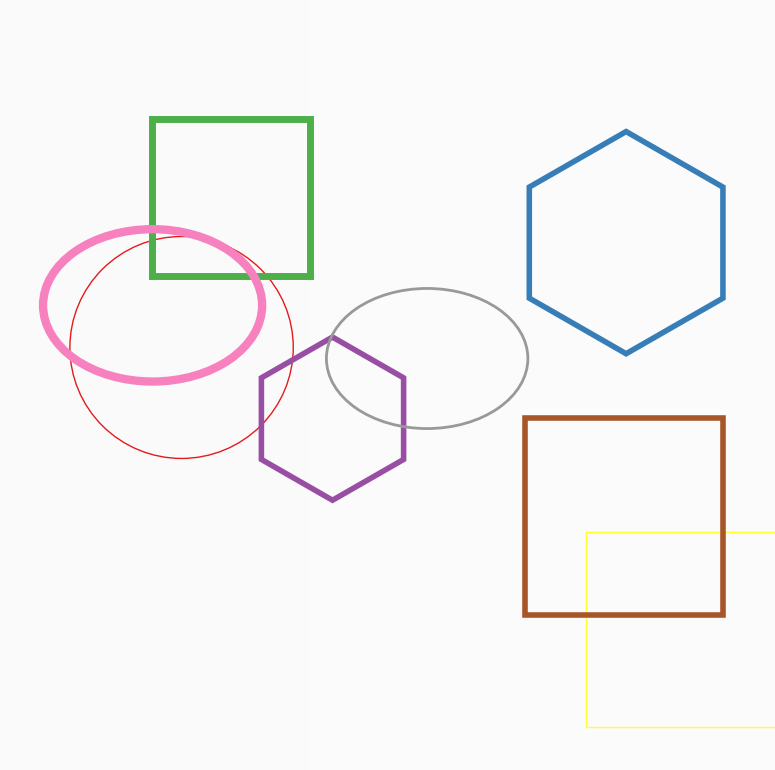[{"shape": "circle", "thickness": 0.5, "radius": 0.72, "center": [0.234, 0.549]}, {"shape": "hexagon", "thickness": 2, "radius": 0.72, "center": [0.808, 0.685]}, {"shape": "square", "thickness": 2.5, "radius": 0.51, "center": [0.298, 0.743]}, {"shape": "hexagon", "thickness": 2, "radius": 0.53, "center": [0.429, 0.456]}, {"shape": "square", "thickness": 0.5, "radius": 0.63, "center": [0.882, 0.182]}, {"shape": "square", "thickness": 2, "radius": 0.64, "center": [0.805, 0.329]}, {"shape": "oval", "thickness": 3, "radius": 0.71, "center": [0.197, 0.603]}, {"shape": "oval", "thickness": 1, "radius": 0.65, "center": [0.551, 0.534]}]